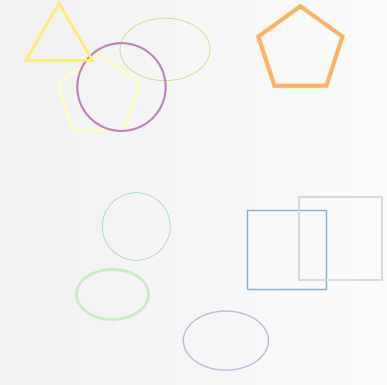[{"shape": "circle", "thickness": 0.5, "radius": 0.44, "center": [0.352, 0.412]}, {"shape": "pentagon", "thickness": 1.5, "radius": 0.55, "center": [0.255, 0.75]}, {"shape": "oval", "thickness": 1, "radius": 0.55, "center": [0.583, 0.115]}, {"shape": "square", "thickness": 1, "radius": 0.51, "center": [0.739, 0.352]}, {"shape": "pentagon", "thickness": 3, "radius": 0.57, "center": [0.775, 0.87]}, {"shape": "oval", "thickness": 0.5, "radius": 0.58, "center": [0.426, 0.872]}, {"shape": "square", "thickness": 1.5, "radius": 0.54, "center": [0.879, 0.381]}, {"shape": "circle", "thickness": 1.5, "radius": 0.57, "center": [0.313, 0.774]}, {"shape": "oval", "thickness": 2, "radius": 0.47, "center": [0.29, 0.235]}, {"shape": "triangle", "thickness": 2, "radius": 0.5, "center": [0.152, 0.893]}]